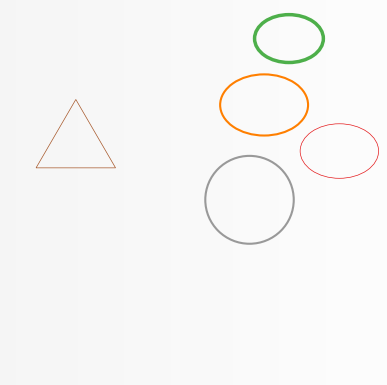[{"shape": "oval", "thickness": 0.5, "radius": 0.51, "center": [0.876, 0.608]}, {"shape": "oval", "thickness": 2.5, "radius": 0.44, "center": [0.746, 0.9]}, {"shape": "oval", "thickness": 1.5, "radius": 0.57, "center": [0.682, 0.727]}, {"shape": "triangle", "thickness": 0.5, "radius": 0.59, "center": [0.196, 0.623]}, {"shape": "circle", "thickness": 1.5, "radius": 0.57, "center": [0.644, 0.481]}]